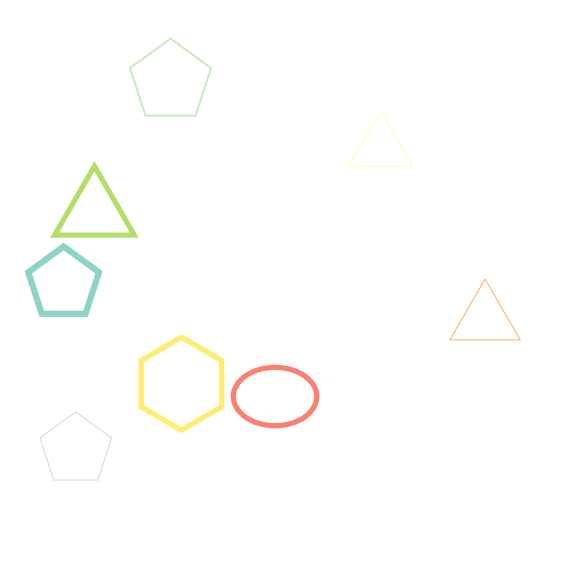[{"shape": "pentagon", "thickness": 3, "radius": 0.32, "center": [0.11, 0.508]}, {"shape": "triangle", "thickness": 0.5, "radius": 0.32, "center": [0.66, 0.744]}, {"shape": "oval", "thickness": 2.5, "radius": 0.36, "center": [0.476, 0.313]}, {"shape": "triangle", "thickness": 0.5, "radius": 0.35, "center": [0.84, 0.446]}, {"shape": "triangle", "thickness": 2.5, "radius": 0.4, "center": [0.164, 0.632]}, {"shape": "pentagon", "thickness": 0.5, "radius": 0.33, "center": [0.131, 0.221]}, {"shape": "pentagon", "thickness": 1, "radius": 0.37, "center": [0.295, 0.858]}, {"shape": "hexagon", "thickness": 2.5, "radius": 0.4, "center": [0.314, 0.335]}]